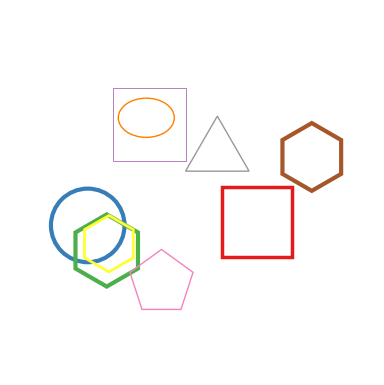[{"shape": "square", "thickness": 2.5, "radius": 0.46, "center": [0.668, 0.423]}, {"shape": "circle", "thickness": 3, "radius": 0.48, "center": [0.228, 0.415]}, {"shape": "hexagon", "thickness": 3, "radius": 0.47, "center": [0.277, 0.349]}, {"shape": "square", "thickness": 0.5, "radius": 0.48, "center": [0.389, 0.676]}, {"shape": "oval", "thickness": 1, "radius": 0.36, "center": [0.38, 0.694]}, {"shape": "hexagon", "thickness": 2, "radius": 0.37, "center": [0.283, 0.367]}, {"shape": "hexagon", "thickness": 3, "radius": 0.44, "center": [0.81, 0.592]}, {"shape": "pentagon", "thickness": 1, "radius": 0.43, "center": [0.419, 0.266]}, {"shape": "triangle", "thickness": 1, "radius": 0.48, "center": [0.564, 0.603]}]